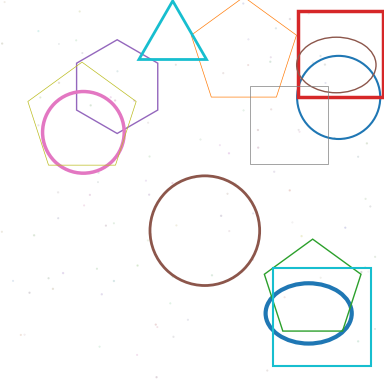[{"shape": "circle", "thickness": 1.5, "radius": 0.54, "center": [0.88, 0.747]}, {"shape": "oval", "thickness": 3, "radius": 0.56, "center": [0.802, 0.186]}, {"shape": "pentagon", "thickness": 0.5, "radius": 0.72, "center": [0.633, 0.864]}, {"shape": "pentagon", "thickness": 1, "radius": 0.66, "center": [0.812, 0.247]}, {"shape": "square", "thickness": 2.5, "radius": 0.55, "center": [0.884, 0.859]}, {"shape": "hexagon", "thickness": 1, "radius": 0.61, "center": [0.304, 0.775]}, {"shape": "circle", "thickness": 2, "radius": 0.71, "center": [0.532, 0.401]}, {"shape": "oval", "thickness": 1, "radius": 0.52, "center": [0.874, 0.831]}, {"shape": "circle", "thickness": 2.5, "radius": 0.53, "center": [0.217, 0.656]}, {"shape": "square", "thickness": 0.5, "radius": 0.51, "center": [0.75, 0.675]}, {"shape": "pentagon", "thickness": 0.5, "radius": 0.74, "center": [0.213, 0.691]}, {"shape": "triangle", "thickness": 2, "radius": 0.51, "center": [0.449, 0.896]}, {"shape": "square", "thickness": 1.5, "radius": 0.64, "center": [0.837, 0.177]}]